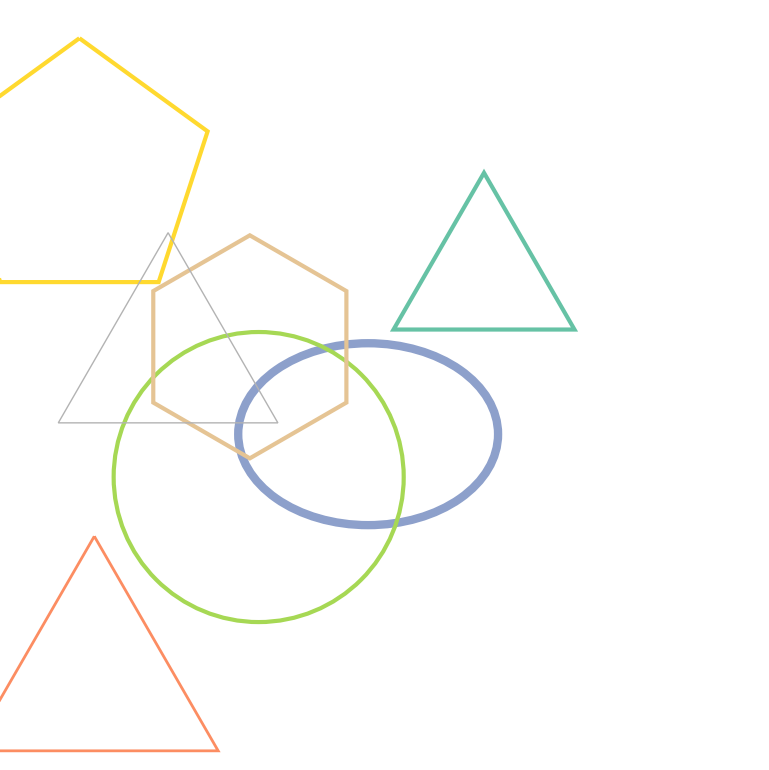[{"shape": "triangle", "thickness": 1.5, "radius": 0.68, "center": [0.629, 0.64]}, {"shape": "triangle", "thickness": 1, "radius": 0.93, "center": [0.122, 0.118]}, {"shape": "oval", "thickness": 3, "radius": 0.84, "center": [0.478, 0.436]}, {"shape": "circle", "thickness": 1.5, "radius": 0.94, "center": [0.336, 0.38]}, {"shape": "pentagon", "thickness": 1.5, "radius": 0.88, "center": [0.103, 0.775]}, {"shape": "hexagon", "thickness": 1.5, "radius": 0.72, "center": [0.324, 0.55]}, {"shape": "triangle", "thickness": 0.5, "radius": 0.82, "center": [0.218, 0.533]}]